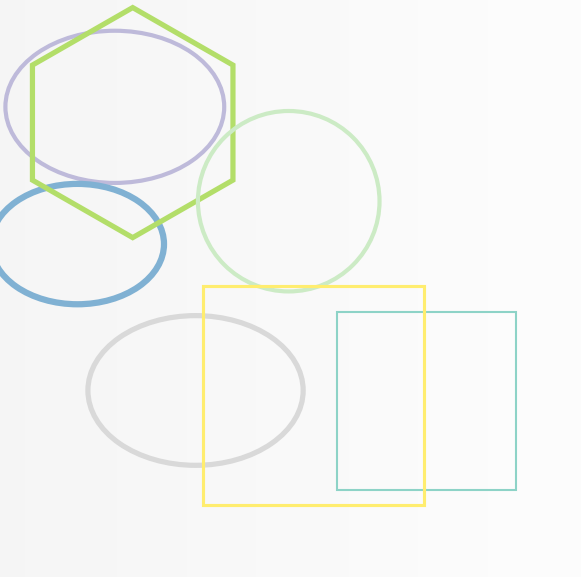[{"shape": "square", "thickness": 1, "radius": 0.77, "center": [0.734, 0.305]}, {"shape": "oval", "thickness": 2, "radius": 0.94, "center": [0.198, 0.814]}, {"shape": "oval", "thickness": 3, "radius": 0.74, "center": [0.133, 0.576]}, {"shape": "hexagon", "thickness": 2.5, "radius": 1.0, "center": [0.228, 0.787]}, {"shape": "oval", "thickness": 2.5, "radius": 0.93, "center": [0.336, 0.323]}, {"shape": "circle", "thickness": 2, "radius": 0.78, "center": [0.497, 0.651]}, {"shape": "square", "thickness": 1.5, "radius": 0.95, "center": [0.539, 0.315]}]